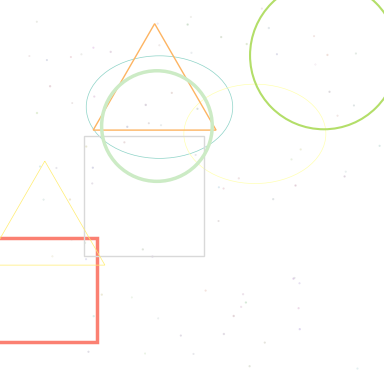[{"shape": "oval", "thickness": 0.5, "radius": 0.95, "center": [0.414, 0.722]}, {"shape": "oval", "thickness": 0.5, "radius": 0.92, "center": [0.662, 0.652]}, {"shape": "square", "thickness": 2.5, "radius": 0.68, "center": [0.117, 0.246]}, {"shape": "triangle", "thickness": 1, "radius": 0.92, "center": [0.402, 0.754]}, {"shape": "circle", "thickness": 1.5, "radius": 0.96, "center": [0.841, 0.856]}, {"shape": "square", "thickness": 1, "radius": 0.77, "center": [0.374, 0.491]}, {"shape": "circle", "thickness": 2.5, "radius": 0.72, "center": [0.408, 0.673]}, {"shape": "triangle", "thickness": 0.5, "radius": 0.9, "center": [0.116, 0.401]}]